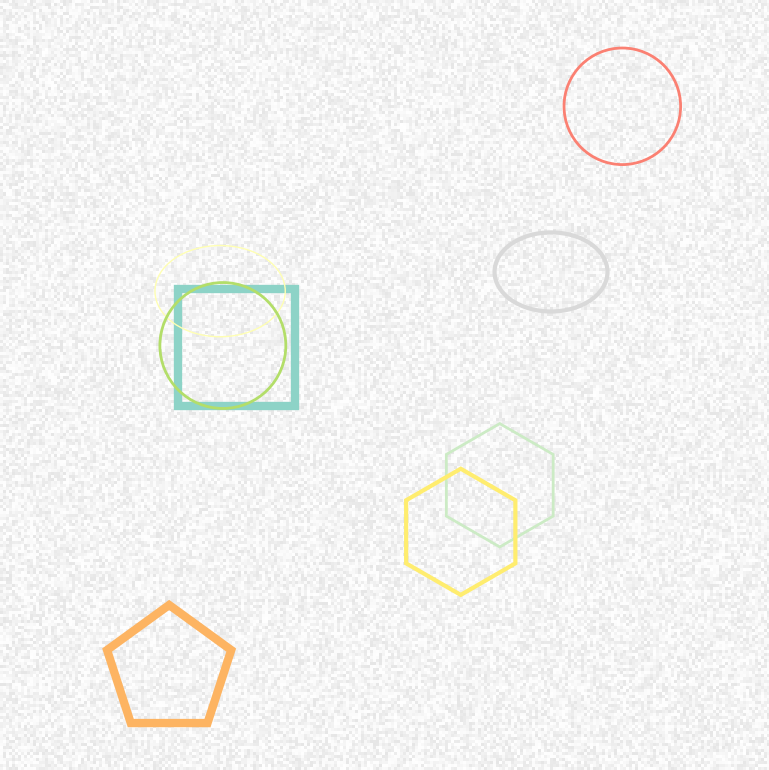[{"shape": "square", "thickness": 3, "radius": 0.38, "center": [0.307, 0.549]}, {"shape": "oval", "thickness": 0.5, "radius": 0.42, "center": [0.286, 0.622]}, {"shape": "circle", "thickness": 1, "radius": 0.38, "center": [0.808, 0.862]}, {"shape": "pentagon", "thickness": 3, "radius": 0.42, "center": [0.22, 0.13]}, {"shape": "circle", "thickness": 1, "radius": 0.41, "center": [0.289, 0.551]}, {"shape": "oval", "thickness": 1.5, "radius": 0.37, "center": [0.716, 0.647]}, {"shape": "hexagon", "thickness": 1, "radius": 0.4, "center": [0.649, 0.37]}, {"shape": "hexagon", "thickness": 1.5, "radius": 0.41, "center": [0.598, 0.309]}]